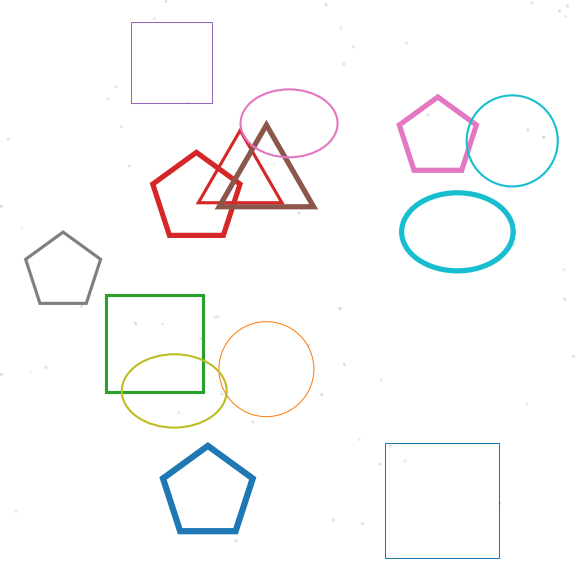[{"shape": "pentagon", "thickness": 3, "radius": 0.41, "center": [0.36, 0.145]}, {"shape": "square", "thickness": 0.5, "radius": 0.5, "center": [0.765, 0.133]}, {"shape": "circle", "thickness": 0.5, "radius": 0.41, "center": [0.461, 0.36]}, {"shape": "square", "thickness": 1.5, "radius": 0.42, "center": [0.267, 0.404]}, {"shape": "triangle", "thickness": 1.5, "radius": 0.42, "center": [0.416, 0.69]}, {"shape": "pentagon", "thickness": 2.5, "radius": 0.4, "center": [0.34, 0.656]}, {"shape": "square", "thickness": 0.5, "radius": 0.35, "center": [0.298, 0.892]}, {"shape": "triangle", "thickness": 2.5, "radius": 0.47, "center": [0.461, 0.688]}, {"shape": "oval", "thickness": 1, "radius": 0.42, "center": [0.501, 0.786]}, {"shape": "pentagon", "thickness": 2.5, "radius": 0.35, "center": [0.758, 0.761]}, {"shape": "pentagon", "thickness": 1.5, "radius": 0.34, "center": [0.109, 0.529]}, {"shape": "oval", "thickness": 1, "radius": 0.45, "center": [0.302, 0.322]}, {"shape": "oval", "thickness": 2.5, "radius": 0.48, "center": [0.792, 0.598]}, {"shape": "circle", "thickness": 1, "radius": 0.39, "center": [0.887, 0.755]}]